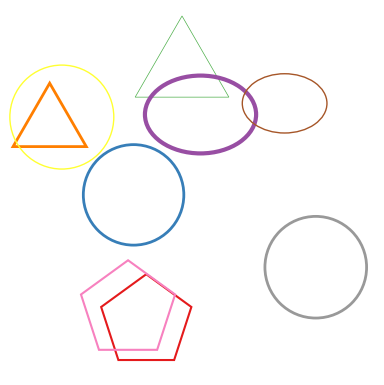[{"shape": "pentagon", "thickness": 1.5, "radius": 0.62, "center": [0.38, 0.165]}, {"shape": "circle", "thickness": 2, "radius": 0.65, "center": [0.347, 0.494]}, {"shape": "triangle", "thickness": 0.5, "radius": 0.7, "center": [0.473, 0.818]}, {"shape": "oval", "thickness": 3, "radius": 0.72, "center": [0.521, 0.703]}, {"shape": "triangle", "thickness": 2, "radius": 0.55, "center": [0.129, 0.674]}, {"shape": "circle", "thickness": 1, "radius": 0.67, "center": [0.161, 0.696]}, {"shape": "oval", "thickness": 1, "radius": 0.55, "center": [0.739, 0.732]}, {"shape": "pentagon", "thickness": 1.5, "radius": 0.64, "center": [0.333, 0.195]}, {"shape": "circle", "thickness": 2, "radius": 0.66, "center": [0.82, 0.306]}]